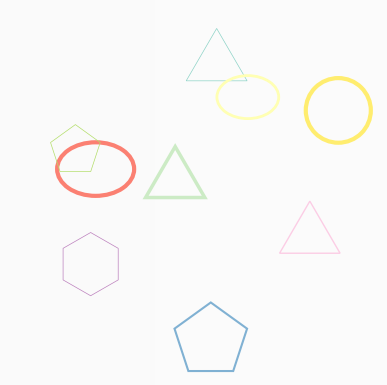[{"shape": "triangle", "thickness": 0.5, "radius": 0.45, "center": [0.559, 0.835]}, {"shape": "oval", "thickness": 2, "radius": 0.4, "center": [0.64, 0.748]}, {"shape": "oval", "thickness": 3, "radius": 0.5, "center": [0.247, 0.561]}, {"shape": "pentagon", "thickness": 1.5, "radius": 0.49, "center": [0.544, 0.116]}, {"shape": "pentagon", "thickness": 0.5, "radius": 0.34, "center": [0.195, 0.609]}, {"shape": "triangle", "thickness": 1, "radius": 0.45, "center": [0.8, 0.387]}, {"shape": "hexagon", "thickness": 0.5, "radius": 0.41, "center": [0.234, 0.314]}, {"shape": "triangle", "thickness": 2.5, "radius": 0.44, "center": [0.452, 0.531]}, {"shape": "circle", "thickness": 3, "radius": 0.42, "center": [0.873, 0.713]}]